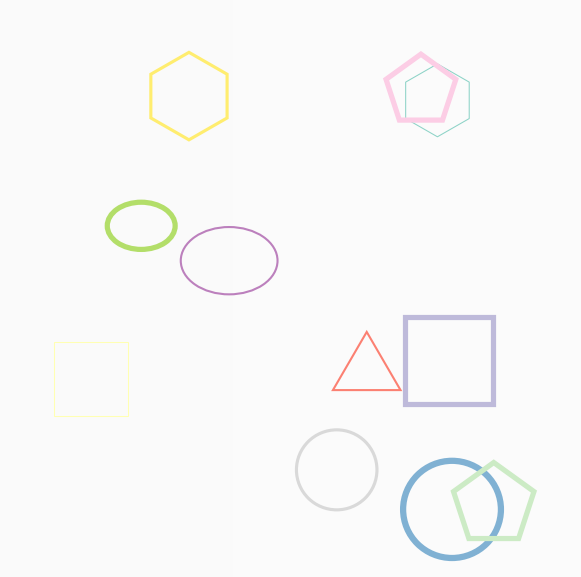[{"shape": "hexagon", "thickness": 0.5, "radius": 0.32, "center": [0.753, 0.825]}, {"shape": "square", "thickness": 0.5, "radius": 0.32, "center": [0.157, 0.343]}, {"shape": "square", "thickness": 2.5, "radius": 0.38, "center": [0.772, 0.375]}, {"shape": "triangle", "thickness": 1, "radius": 0.34, "center": [0.631, 0.357]}, {"shape": "circle", "thickness": 3, "radius": 0.42, "center": [0.778, 0.117]}, {"shape": "oval", "thickness": 2.5, "radius": 0.29, "center": [0.243, 0.608]}, {"shape": "pentagon", "thickness": 2.5, "radius": 0.32, "center": [0.724, 0.842]}, {"shape": "circle", "thickness": 1.5, "radius": 0.35, "center": [0.579, 0.186]}, {"shape": "oval", "thickness": 1, "radius": 0.42, "center": [0.394, 0.548]}, {"shape": "pentagon", "thickness": 2.5, "radius": 0.36, "center": [0.849, 0.125]}, {"shape": "hexagon", "thickness": 1.5, "radius": 0.38, "center": [0.325, 0.833]}]